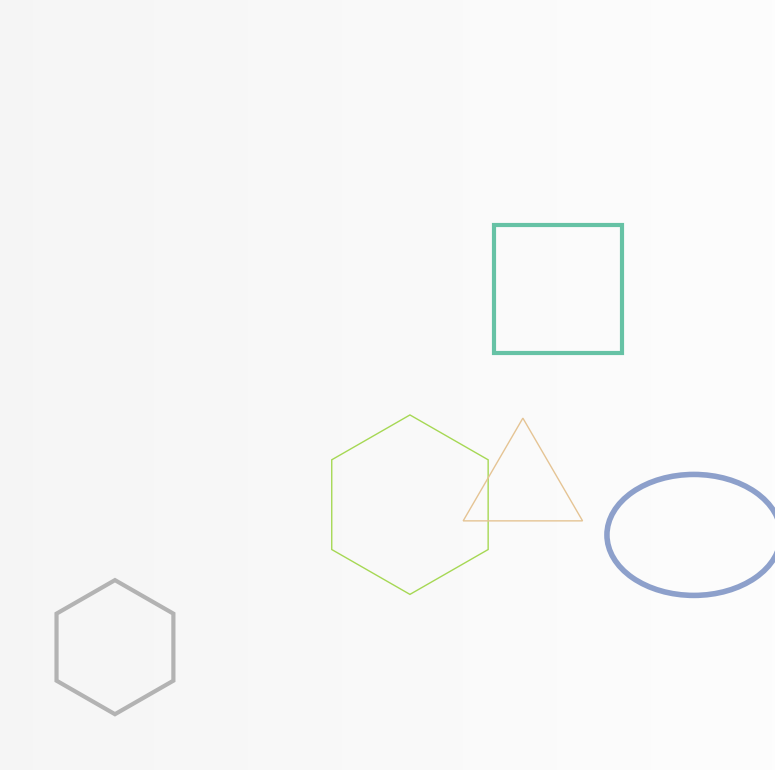[{"shape": "square", "thickness": 1.5, "radius": 0.41, "center": [0.72, 0.625]}, {"shape": "oval", "thickness": 2, "radius": 0.56, "center": [0.895, 0.305]}, {"shape": "hexagon", "thickness": 0.5, "radius": 0.58, "center": [0.529, 0.345]}, {"shape": "triangle", "thickness": 0.5, "radius": 0.44, "center": [0.675, 0.368]}, {"shape": "hexagon", "thickness": 1.5, "radius": 0.44, "center": [0.148, 0.16]}]